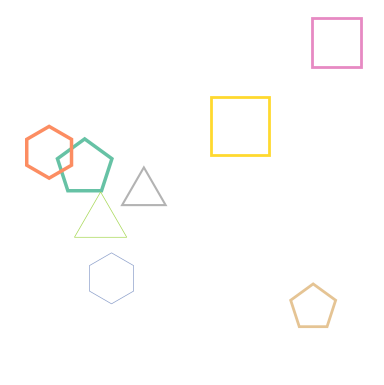[{"shape": "pentagon", "thickness": 2.5, "radius": 0.37, "center": [0.22, 0.565]}, {"shape": "hexagon", "thickness": 2.5, "radius": 0.34, "center": [0.128, 0.604]}, {"shape": "hexagon", "thickness": 0.5, "radius": 0.33, "center": [0.29, 0.277]}, {"shape": "square", "thickness": 2, "radius": 0.32, "center": [0.874, 0.889]}, {"shape": "triangle", "thickness": 0.5, "radius": 0.39, "center": [0.261, 0.423]}, {"shape": "square", "thickness": 2, "radius": 0.38, "center": [0.624, 0.671]}, {"shape": "pentagon", "thickness": 2, "radius": 0.31, "center": [0.813, 0.201]}, {"shape": "triangle", "thickness": 1.5, "radius": 0.33, "center": [0.374, 0.5]}]